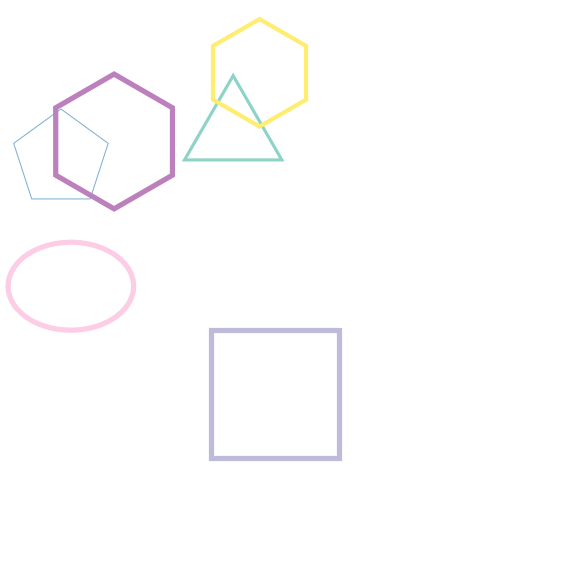[{"shape": "triangle", "thickness": 1.5, "radius": 0.49, "center": [0.404, 0.771]}, {"shape": "square", "thickness": 2.5, "radius": 0.55, "center": [0.477, 0.317]}, {"shape": "pentagon", "thickness": 0.5, "radius": 0.43, "center": [0.106, 0.724]}, {"shape": "oval", "thickness": 2.5, "radius": 0.54, "center": [0.123, 0.504]}, {"shape": "hexagon", "thickness": 2.5, "radius": 0.58, "center": [0.198, 0.754]}, {"shape": "hexagon", "thickness": 2, "radius": 0.47, "center": [0.449, 0.873]}]